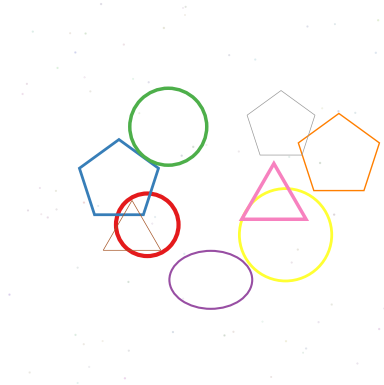[{"shape": "circle", "thickness": 3, "radius": 0.41, "center": [0.382, 0.416]}, {"shape": "pentagon", "thickness": 2, "radius": 0.54, "center": [0.309, 0.53]}, {"shape": "circle", "thickness": 2.5, "radius": 0.5, "center": [0.437, 0.671]}, {"shape": "oval", "thickness": 1.5, "radius": 0.54, "center": [0.548, 0.273]}, {"shape": "pentagon", "thickness": 1, "radius": 0.55, "center": [0.88, 0.595]}, {"shape": "circle", "thickness": 2, "radius": 0.6, "center": [0.742, 0.39]}, {"shape": "triangle", "thickness": 0.5, "radius": 0.43, "center": [0.343, 0.393]}, {"shape": "triangle", "thickness": 2.5, "radius": 0.48, "center": [0.711, 0.479]}, {"shape": "pentagon", "thickness": 0.5, "radius": 0.46, "center": [0.73, 0.672]}]